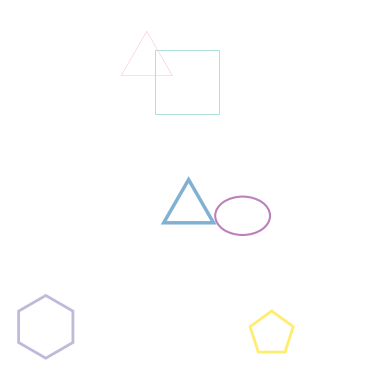[{"shape": "square", "thickness": 0.5, "radius": 0.42, "center": [0.486, 0.787]}, {"shape": "hexagon", "thickness": 2, "radius": 0.41, "center": [0.119, 0.151]}, {"shape": "triangle", "thickness": 2.5, "radius": 0.37, "center": [0.49, 0.459]}, {"shape": "triangle", "thickness": 0.5, "radius": 0.38, "center": [0.381, 0.842]}, {"shape": "oval", "thickness": 1.5, "radius": 0.36, "center": [0.63, 0.44]}, {"shape": "pentagon", "thickness": 2, "radius": 0.29, "center": [0.706, 0.133]}]